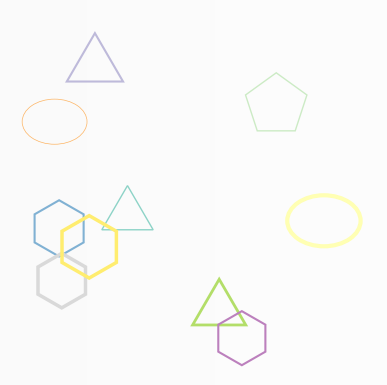[{"shape": "triangle", "thickness": 1, "radius": 0.38, "center": [0.329, 0.441]}, {"shape": "oval", "thickness": 3, "radius": 0.47, "center": [0.836, 0.427]}, {"shape": "triangle", "thickness": 1.5, "radius": 0.42, "center": [0.245, 0.83]}, {"shape": "hexagon", "thickness": 1.5, "radius": 0.37, "center": [0.153, 0.407]}, {"shape": "oval", "thickness": 0.5, "radius": 0.42, "center": [0.141, 0.684]}, {"shape": "triangle", "thickness": 2, "radius": 0.4, "center": [0.566, 0.196]}, {"shape": "hexagon", "thickness": 2.5, "radius": 0.35, "center": [0.159, 0.271]}, {"shape": "hexagon", "thickness": 1.5, "radius": 0.35, "center": [0.624, 0.122]}, {"shape": "pentagon", "thickness": 1, "radius": 0.42, "center": [0.713, 0.728]}, {"shape": "hexagon", "thickness": 2.5, "radius": 0.41, "center": [0.23, 0.359]}]